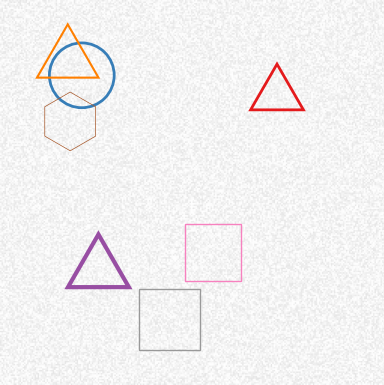[{"shape": "triangle", "thickness": 2, "radius": 0.4, "center": [0.72, 0.754]}, {"shape": "circle", "thickness": 2, "radius": 0.42, "center": [0.212, 0.804]}, {"shape": "triangle", "thickness": 3, "radius": 0.46, "center": [0.256, 0.3]}, {"shape": "triangle", "thickness": 1.5, "radius": 0.46, "center": [0.176, 0.844]}, {"shape": "hexagon", "thickness": 0.5, "radius": 0.38, "center": [0.182, 0.685]}, {"shape": "square", "thickness": 1, "radius": 0.37, "center": [0.552, 0.345]}, {"shape": "square", "thickness": 1, "radius": 0.4, "center": [0.439, 0.171]}]